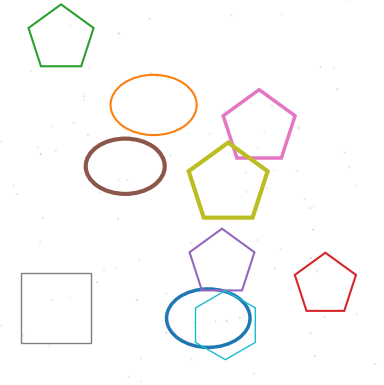[{"shape": "oval", "thickness": 2.5, "radius": 0.54, "center": [0.541, 0.174]}, {"shape": "oval", "thickness": 1.5, "radius": 0.56, "center": [0.399, 0.727]}, {"shape": "pentagon", "thickness": 1.5, "radius": 0.44, "center": [0.159, 0.9]}, {"shape": "pentagon", "thickness": 1.5, "radius": 0.42, "center": [0.845, 0.26]}, {"shape": "pentagon", "thickness": 1.5, "radius": 0.44, "center": [0.577, 0.317]}, {"shape": "oval", "thickness": 3, "radius": 0.51, "center": [0.325, 0.568]}, {"shape": "pentagon", "thickness": 2.5, "radius": 0.49, "center": [0.673, 0.669]}, {"shape": "square", "thickness": 1, "radius": 0.45, "center": [0.146, 0.201]}, {"shape": "pentagon", "thickness": 3, "radius": 0.54, "center": [0.593, 0.522]}, {"shape": "hexagon", "thickness": 1, "radius": 0.45, "center": [0.585, 0.155]}]